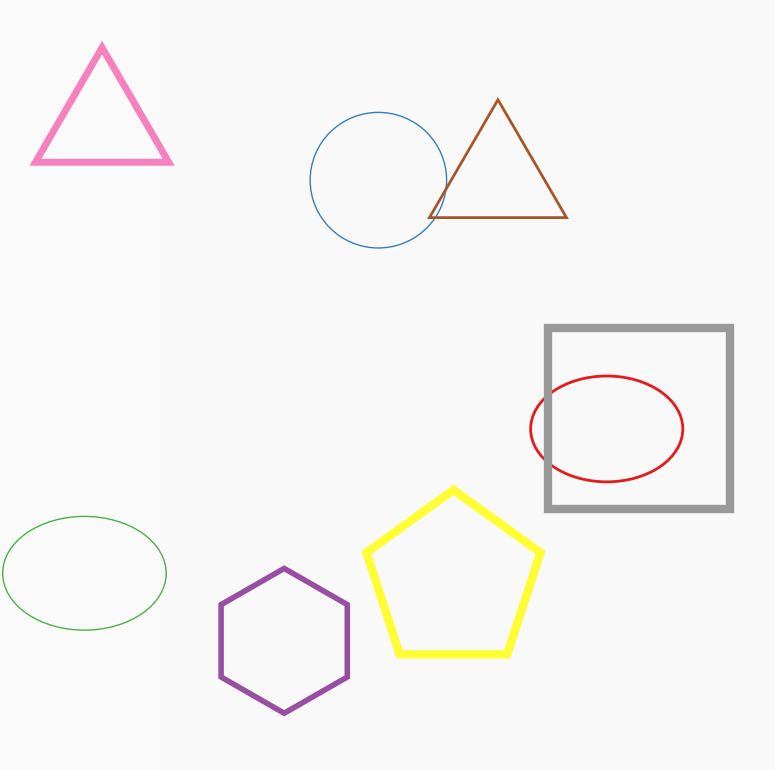[{"shape": "oval", "thickness": 1, "radius": 0.49, "center": [0.783, 0.443]}, {"shape": "circle", "thickness": 0.5, "radius": 0.44, "center": [0.488, 0.766]}, {"shape": "oval", "thickness": 0.5, "radius": 0.53, "center": [0.109, 0.256]}, {"shape": "hexagon", "thickness": 2, "radius": 0.47, "center": [0.367, 0.168]}, {"shape": "pentagon", "thickness": 3, "radius": 0.59, "center": [0.585, 0.246]}, {"shape": "triangle", "thickness": 1, "radius": 0.51, "center": [0.643, 0.768]}, {"shape": "triangle", "thickness": 2.5, "radius": 0.5, "center": [0.132, 0.839]}, {"shape": "square", "thickness": 3, "radius": 0.59, "center": [0.825, 0.456]}]